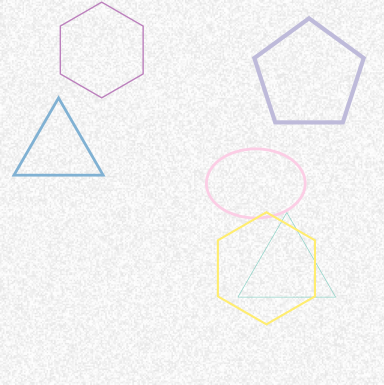[{"shape": "triangle", "thickness": 0.5, "radius": 0.73, "center": [0.745, 0.301]}, {"shape": "pentagon", "thickness": 3, "radius": 0.75, "center": [0.803, 0.803]}, {"shape": "triangle", "thickness": 2, "radius": 0.67, "center": [0.152, 0.612]}, {"shape": "oval", "thickness": 2, "radius": 0.64, "center": [0.664, 0.524]}, {"shape": "hexagon", "thickness": 1, "radius": 0.62, "center": [0.264, 0.87]}, {"shape": "hexagon", "thickness": 1.5, "radius": 0.73, "center": [0.692, 0.303]}]